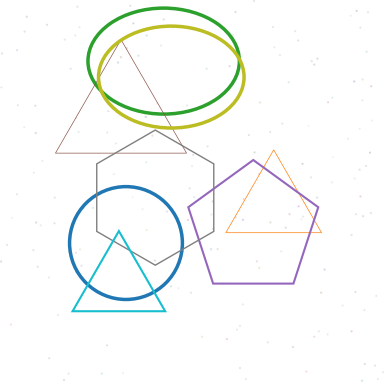[{"shape": "circle", "thickness": 2.5, "radius": 0.73, "center": [0.327, 0.369]}, {"shape": "triangle", "thickness": 0.5, "radius": 0.72, "center": [0.711, 0.467]}, {"shape": "oval", "thickness": 2.5, "radius": 0.98, "center": [0.425, 0.841]}, {"shape": "pentagon", "thickness": 1.5, "radius": 0.89, "center": [0.658, 0.407]}, {"shape": "triangle", "thickness": 0.5, "radius": 0.98, "center": [0.314, 0.701]}, {"shape": "hexagon", "thickness": 1, "radius": 0.88, "center": [0.403, 0.487]}, {"shape": "oval", "thickness": 2.5, "radius": 0.95, "center": [0.445, 0.8]}, {"shape": "triangle", "thickness": 1.5, "radius": 0.69, "center": [0.309, 0.261]}]